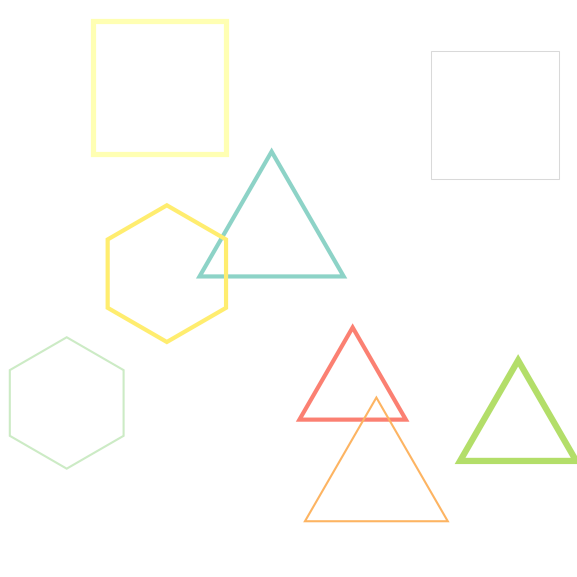[{"shape": "triangle", "thickness": 2, "radius": 0.72, "center": [0.47, 0.592]}, {"shape": "square", "thickness": 2.5, "radius": 0.57, "center": [0.277, 0.847]}, {"shape": "triangle", "thickness": 2, "radius": 0.53, "center": [0.611, 0.326]}, {"shape": "triangle", "thickness": 1, "radius": 0.71, "center": [0.652, 0.168]}, {"shape": "triangle", "thickness": 3, "radius": 0.58, "center": [0.897, 0.259]}, {"shape": "square", "thickness": 0.5, "radius": 0.55, "center": [0.857, 0.801]}, {"shape": "hexagon", "thickness": 1, "radius": 0.57, "center": [0.116, 0.301]}, {"shape": "hexagon", "thickness": 2, "radius": 0.59, "center": [0.289, 0.525]}]